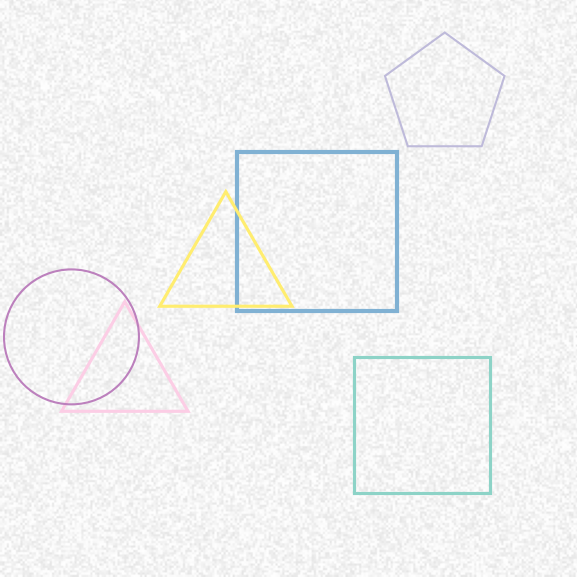[{"shape": "square", "thickness": 1.5, "radius": 0.59, "center": [0.731, 0.262]}, {"shape": "pentagon", "thickness": 1, "radius": 0.54, "center": [0.77, 0.834]}, {"shape": "square", "thickness": 2, "radius": 0.69, "center": [0.549, 0.598]}, {"shape": "triangle", "thickness": 1.5, "radius": 0.63, "center": [0.216, 0.35]}, {"shape": "circle", "thickness": 1, "radius": 0.58, "center": [0.124, 0.416]}, {"shape": "triangle", "thickness": 1.5, "radius": 0.66, "center": [0.391, 0.535]}]